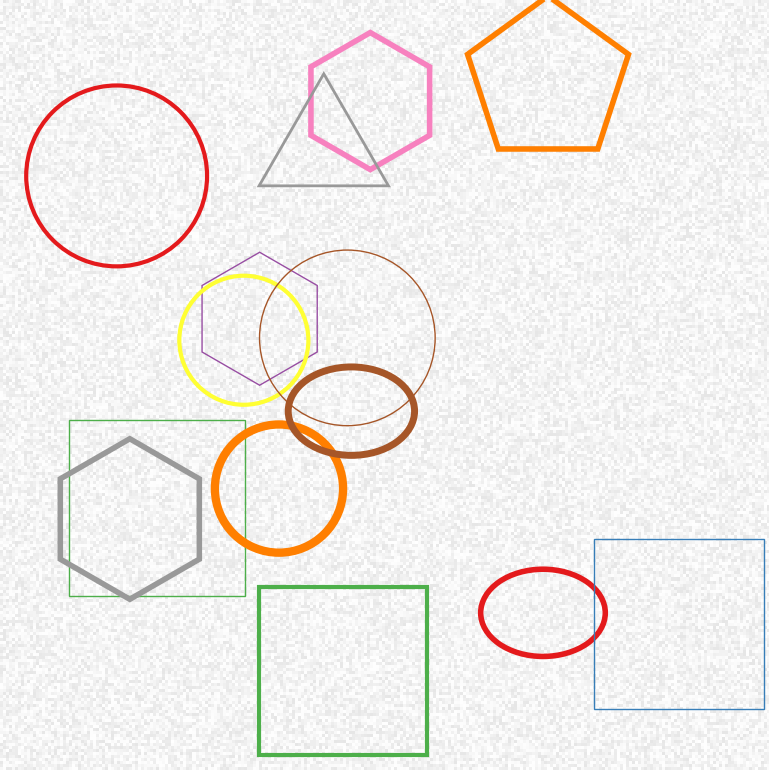[{"shape": "circle", "thickness": 1.5, "radius": 0.59, "center": [0.151, 0.772]}, {"shape": "oval", "thickness": 2, "radius": 0.4, "center": [0.705, 0.204]}, {"shape": "square", "thickness": 0.5, "radius": 0.55, "center": [0.882, 0.189]}, {"shape": "square", "thickness": 0.5, "radius": 0.57, "center": [0.204, 0.34]}, {"shape": "square", "thickness": 1.5, "radius": 0.55, "center": [0.445, 0.129]}, {"shape": "hexagon", "thickness": 0.5, "radius": 0.43, "center": [0.337, 0.586]}, {"shape": "circle", "thickness": 3, "radius": 0.42, "center": [0.362, 0.365]}, {"shape": "pentagon", "thickness": 2, "radius": 0.55, "center": [0.712, 0.895]}, {"shape": "circle", "thickness": 1.5, "radius": 0.42, "center": [0.317, 0.558]}, {"shape": "oval", "thickness": 2.5, "radius": 0.41, "center": [0.456, 0.466]}, {"shape": "circle", "thickness": 0.5, "radius": 0.57, "center": [0.451, 0.561]}, {"shape": "hexagon", "thickness": 2, "radius": 0.44, "center": [0.481, 0.869]}, {"shape": "hexagon", "thickness": 2, "radius": 0.52, "center": [0.169, 0.326]}, {"shape": "triangle", "thickness": 1, "radius": 0.49, "center": [0.42, 0.807]}]